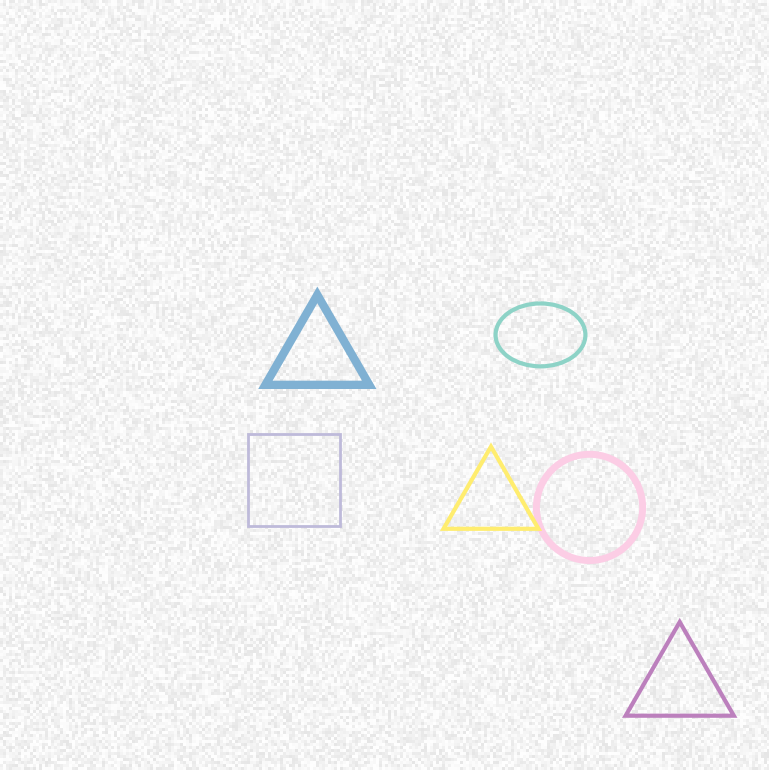[{"shape": "oval", "thickness": 1.5, "radius": 0.29, "center": [0.702, 0.565]}, {"shape": "square", "thickness": 1, "radius": 0.3, "center": [0.381, 0.377]}, {"shape": "triangle", "thickness": 3, "radius": 0.39, "center": [0.412, 0.539]}, {"shape": "circle", "thickness": 2.5, "radius": 0.34, "center": [0.766, 0.341]}, {"shape": "triangle", "thickness": 1.5, "radius": 0.41, "center": [0.883, 0.111]}, {"shape": "triangle", "thickness": 1.5, "radius": 0.36, "center": [0.638, 0.349]}]